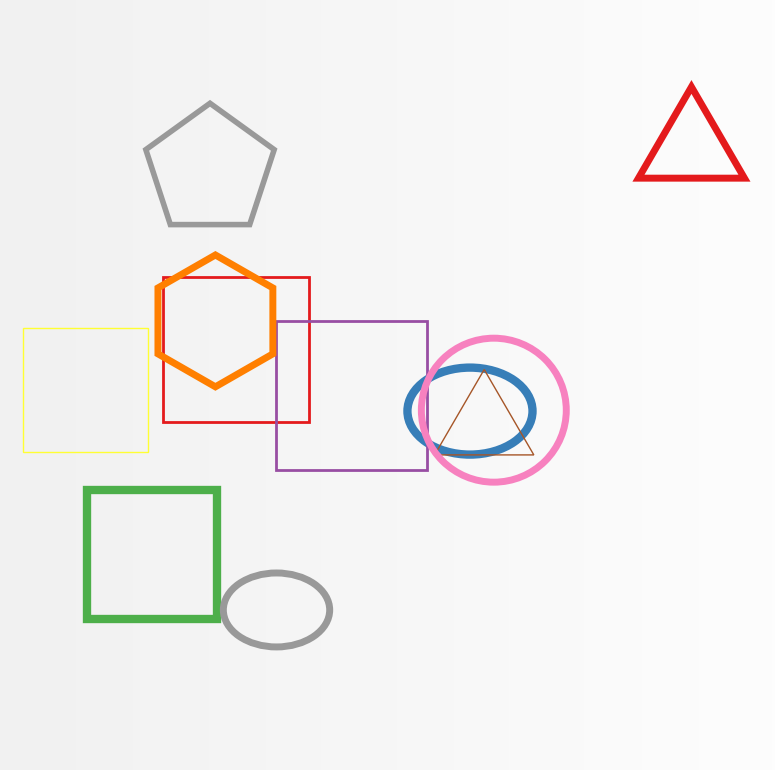[{"shape": "square", "thickness": 1, "radius": 0.47, "center": [0.304, 0.546]}, {"shape": "triangle", "thickness": 2.5, "radius": 0.39, "center": [0.892, 0.808]}, {"shape": "oval", "thickness": 3, "radius": 0.4, "center": [0.606, 0.466]}, {"shape": "square", "thickness": 3, "radius": 0.42, "center": [0.197, 0.28]}, {"shape": "square", "thickness": 1, "radius": 0.49, "center": [0.454, 0.486]}, {"shape": "hexagon", "thickness": 2.5, "radius": 0.43, "center": [0.278, 0.583]}, {"shape": "square", "thickness": 0.5, "radius": 0.4, "center": [0.111, 0.493]}, {"shape": "triangle", "thickness": 0.5, "radius": 0.37, "center": [0.625, 0.446]}, {"shape": "circle", "thickness": 2.5, "radius": 0.47, "center": [0.637, 0.467]}, {"shape": "oval", "thickness": 2.5, "radius": 0.34, "center": [0.357, 0.208]}, {"shape": "pentagon", "thickness": 2, "radius": 0.44, "center": [0.271, 0.779]}]